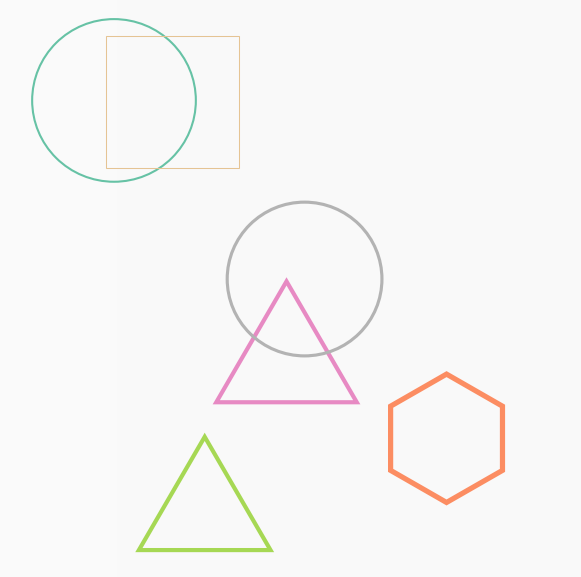[{"shape": "circle", "thickness": 1, "radius": 0.7, "center": [0.196, 0.825]}, {"shape": "hexagon", "thickness": 2.5, "radius": 0.56, "center": [0.768, 0.24]}, {"shape": "triangle", "thickness": 2, "radius": 0.7, "center": [0.493, 0.372]}, {"shape": "triangle", "thickness": 2, "radius": 0.65, "center": [0.352, 0.112]}, {"shape": "square", "thickness": 0.5, "radius": 0.57, "center": [0.297, 0.823]}, {"shape": "circle", "thickness": 1.5, "radius": 0.67, "center": [0.524, 0.516]}]